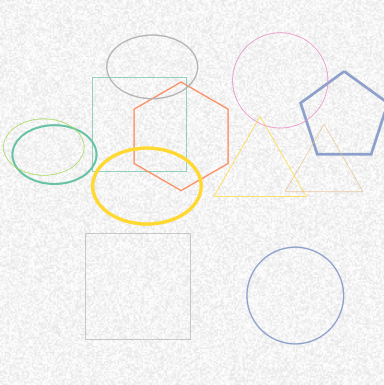[{"shape": "square", "thickness": 0.5, "radius": 0.61, "center": [0.362, 0.678]}, {"shape": "oval", "thickness": 1.5, "radius": 0.55, "center": [0.141, 0.598]}, {"shape": "hexagon", "thickness": 1, "radius": 0.7, "center": [0.47, 0.646]}, {"shape": "pentagon", "thickness": 2, "radius": 0.6, "center": [0.894, 0.696]}, {"shape": "circle", "thickness": 1, "radius": 0.63, "center": [0.767, 0.232]}, {"shape": "circle", "thickness": 0.5, "radius": 0.62, "center": [0.728, 0.791]}, {"shape": "oval", "thickness": 0.5, "radius": 0.52, "center": [0.114, 0.618]}, {"shape": "triangle", "thickness": 0.5, "radius": 0.69, "center": [0.675, 0.559]}, {"shape": "oval", "thickness": 2.5, "radius": 0.7, "center": [0.382, 0.517]}, {"shape": "triangle", "thickness": 0.5, "radius": 0.58, "center": [0.842, 0.56]}, {"shape": "oval", "thickness": 1, "radius": 0.59, "center": [0.395, 0.826]}, {"shape": "square", "thickness": 0.5, "radius": 0.68, "center": [0.358, 0.257]}]